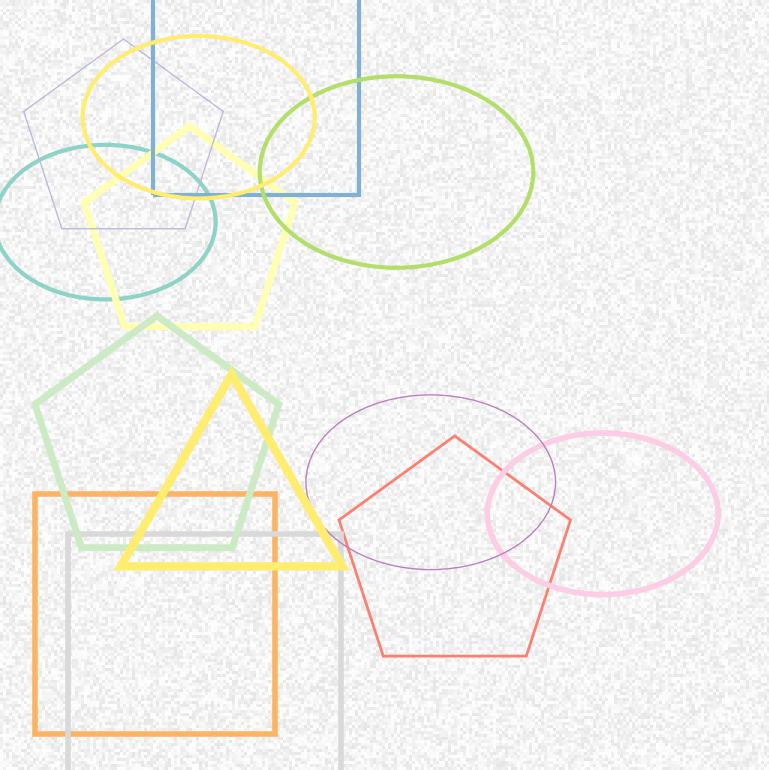[{"shape": "oval", "thickness": 1.5, "radius": 0.72, "center": [0.137, 0.712]}, {"shape": "pentagon", "thickness": 2.5, "radius": 0.72, "center": [0.246, 0.692]}, {"shape": "pentagon", "thickness": 0.5, "radius": 0.68, "center": [0.16, 0.813]}, {"shape": "pentagon", "thickness": 1, "radius": 0.79, "center": [0.591, 0.276]}, {"shape": "square", "thickness": 1.5, "radius": 0.67, "center": [0.333, 0.88]}, {"shape": "square", "thickness": 2, "radius": 0.78, "center": [0.201, 0.202]}, {"shape": "oval", "thickness": 1.5, "radius": 0.89, "center": [0.515, 0.777]}, {"shape": "oval", "thickness": 2, "radius": 0.75, "center": [0.783, 0.333]}, {"shape": "square", "thickness": 2, "radius": 0.89, "center": [0.265, 0.129]}, {"shape": "oval", "thickness": 0.5, "radius": 0.81, "center": [0.559, 0.374]}, {"shape": "pentagon", "thickness": 2.5, "radius": 0.83, "center": [0.204, 0.423]}, {"shape": "triangle", "thickness": 3, "radius": 0.83, "center": [0.301, 0.348]}, {"shape": "oval", "thickness": 1.5, "radius": 0.75, "center": [0.258, 0.848]}]